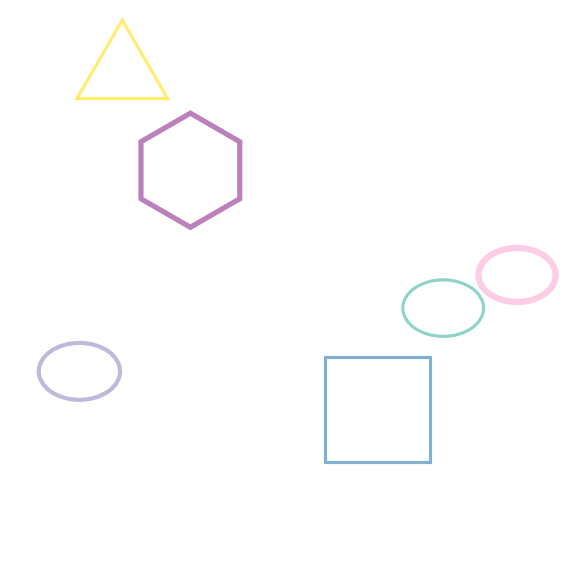[{"shape": "oval", "thickness": 1.5, "radius": 0.35, "center": [0.767, 0.466]}, {"shape": "oval", "thickness": 2, "radius": 0.35, "center": [0.138, 0.356]}, {"shape": "square", "thickness": 1.5, "radius": 0.45, "center": [0.653, 0.29]}, {"shape": "oval", "thickness": 3, "radius": 0.33, "center": [0.895, 0.523]}, {"shape": "hexagon", "thickness": 2.5, "radius": 0.49, "center": [0.33, 0.704]}, {"shape": "triangle", "thickness": 1.5, "radius": 0.45, "center": [0.212, 0.874]}]